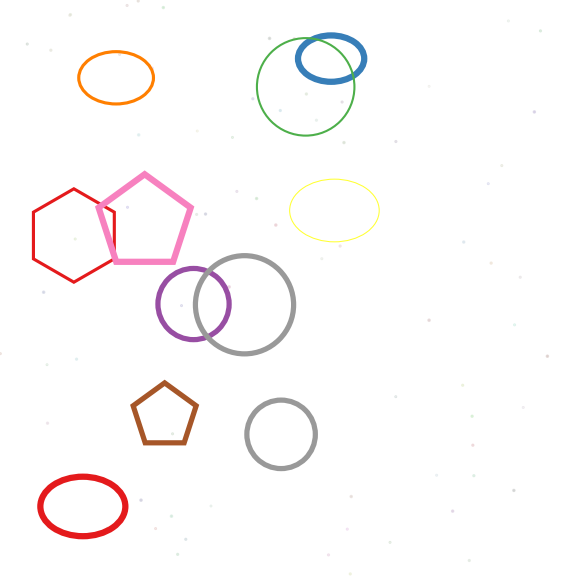[{"shape": "oval", "thickness": 3, "radius": 0.37, "center": [0.143, 0.122]}, {"shape": "hexagon", "thickness": 1.5, "radius": 0.4, "center": [0.128, 0.591]}, {"shape": "oval", "thickness": 3, "radius": 0.29, "center": [0.573, 0.898]}, {"shape": "circle", "thickness": 1, "radius": 0.42, "center": [0.529, 0.849]}, {"shape": "circle", "thickness": 2.5, "radius": 0.31, "center": [0.335, 0.473]}, {"shape": "oval", "thickness": 1.5, "radius": 0.32, "center": [0.201, 0.864]}, {"shape": "oval", "thickness": 0.5, "radius": 0.39, "center": [0.579, 0.635]}, {"shape": "pentagon", "thickness": 2.5, "radius": 0.29, "center": [0.285, 0.279]}, {"shape": "pentagon", "thickness": 3, "radius": 0.42, "center": [0.251, 0.614]}, {"shape": "circle", "thickness": 2.5, "radius": 0.43, "center": [0.423, 0.471]}, {"shape": "circle", "thickness": 2.5, "radius": 0.3, "center": [0.487, 0.247]}]